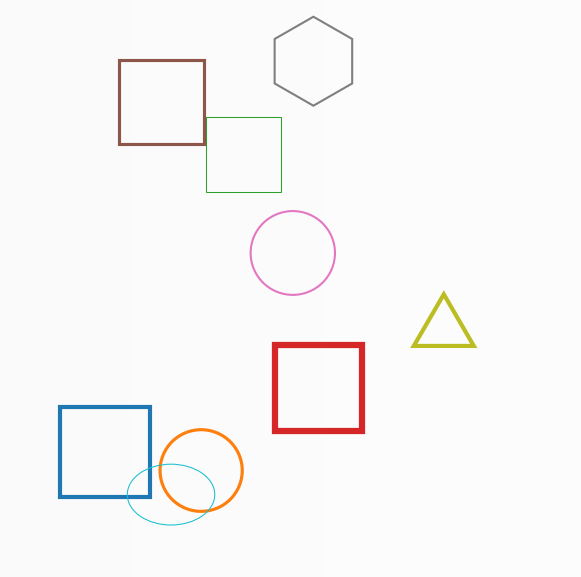[{"shape": "square", "thickness": 2, "radius": 0.39, "center": [0.181, 0.217]}, {"shape": "circle", "thickness": 1.5, "radius": 0.35, "center": [0.346, 0.184]}, {"shape": "square", "thickness": 0.5, "radius": 0.32, "center": [0.419, 0.731]}, {"shape": "square", "thickness": 3, "radius": 0.37, "center": [0.548, 0.327]}, {"shape": "square", "thickness": 1.5, "radius": 0.36, "center": [0.278, 0.822]}, {"shape": "circle", "thickness": 1, "radius": 0.36, "center": [0.504, 0.561]}, {"shape": "hexagon", "thickness": 1, "radius": 0.39, "center": [0.539, 0.893]}, {"shape": "triangle", "thickness": 2, "radius": 0.3, "center": [0.764, 0.43]}, {"shape": "oval", "thickness": 0.5, "radius": 0.38, "center": [0.294, 0.143]}]